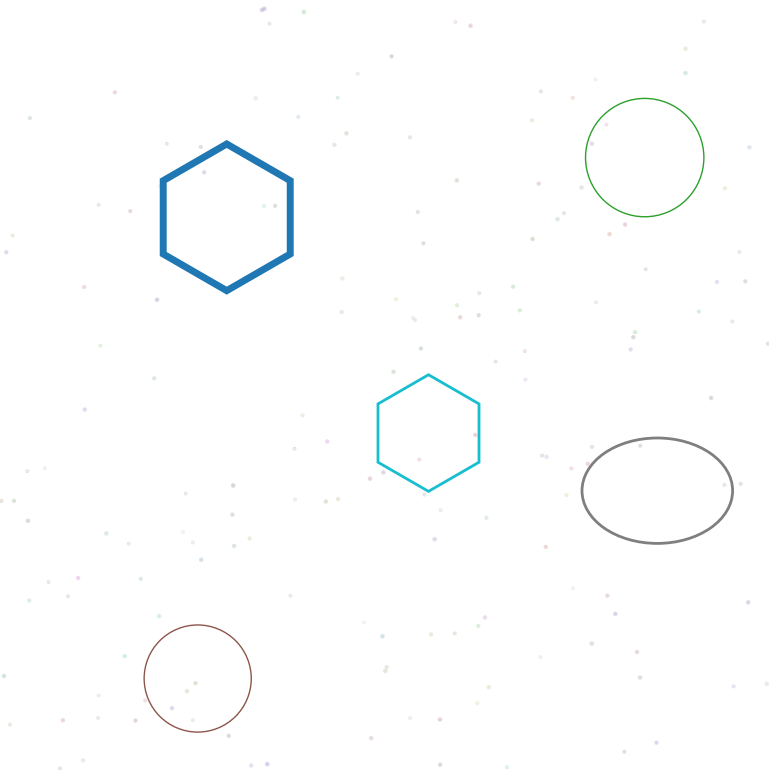[{"shape": "hexagon", "thickness": 2.5, "radius": 0.48, "center": [0.294, 0.718]}, {"shape": "circle", "thickness": 0.5, "radius": 0.38, "center": [0.837, 0.795]}, {"shape": "circle", "thickness": 0.5, "radius": 0.35, "center": [0.257, 0.119]}, {"shape": "oval", "thickness": 1, "radius": 0.49, "center": [0.854, 0.363]}, {"shape": "hexagon", "thickness": 1, "radius": 0.38, "center": [0.556, 0.438]}]